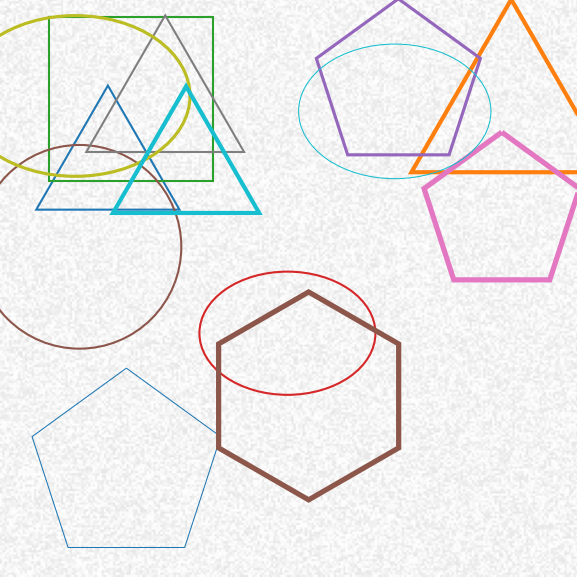[{"shape": "triangle", "thickness": 1, "radius": 0.72, "center": [0.187, 0.708]}, {"shape": "pentagon", "thickness": 0.5, "radius": 0.86, "center": [0.219, 0.19]}, {"shape": "triangle", "thickness": 2, "radius": 1.0, "center": [0.885, 0.801]}, {"shape": "square", "thickness": 1, "radius": 0.71, "center": [0.226, 0.827]}, {"shape": "oval", "thickness": 1, "radius": 0.76, "center": [0.498, 0.422]}, {"shape": "pentagon", "thickness": 1.5, "radius": 0.75, "center": [0.69, 0.852]}, {"shape": "circle", "thickness": 1, "radius": 0.88, "center": [0.138, 0.572]}, {"shape": "hexagon", "thickness": 2.5, "radius": 0.9, "center": [0.534, 0.314]}, {"shape": "pentagon", "thickness": 2.5, "radius": 0.71, "center": [0.869, 0.629]}, {"shape": "triangle", "thickness": 1, "radius": 0.79, "center": [0.286, 0.815]}, {"shape": "oval", "thickness": 1.5, "radius": 0.99, "center": [0.13, 0.833]}, {"shape": "triangle", "thickness": 2, "radius": 0.73, "center": [0.322, 0.703]}, {"shape": "oval", "thickness": 0.5, "radius": 0.83, "center": [0.684, 0.806]}]